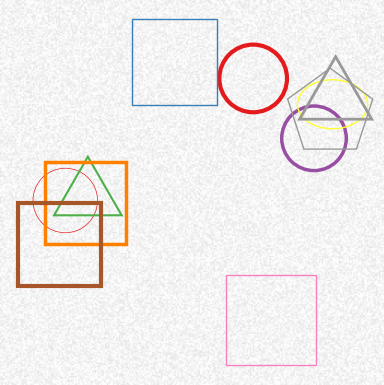[{"shape": "circle", "thickness": 3, "radius": 0.44, "center": [0.658, 0.796]}, {"shape": "circle", "thickness": 0.5, "radius": 0.42, "center": [0.17, 0.479]}, {"shape": "square", "thickness": 1, "radius": 0.55, "center": [0.454, 0.839]}, {"shape": "triangle", "thickness": 1.5, "radius": 0.51, "center": [0.228, 0.491]}, {"shape": "circle", "thickness": 2.5, "radius": 0.42, "center": [0.816, 0.641]}, {"shape": "square", "thickness": 2.5, "radius": 0.53, "center": [0.222, 0.472]}, {"shape": "oval", "thickness": 1, "radius": 0.46, "center": [0.864, 0.729]}, {"shape": "square", "thickness": 3, "radius": 0.54, "center": [0.155, 0.364]}, {"shape": "square", "thickness": 1, "radius": 0.58, "center": [0.705, 0.17]}, {"shape": "pentagon", "thickness": 1, "radius": 0.58, "center": [0.858, 0.707]}, {"shape": "triangle", "thickness": 2, "radius": 0.54, "center": [0.872, 0.745]}]